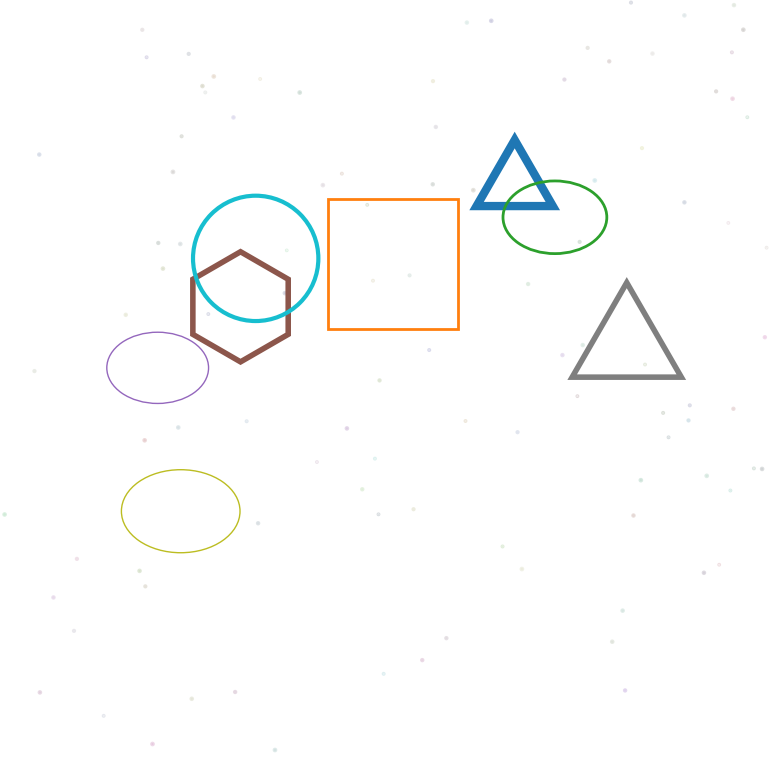[{"shape": "triangle", "thickness": 3, "radius": 0.29, "center": [0.668, 0.761]}, {"shape": "square", "thickness": 1, "radius": 0.42, "center": [0.51, 0.657]}, {"shape": "oval", "thickness": 1, "radius": 0.34, "center": [0.721, 0.718]}, {"shape": "oval", "thickness": 0.5, "radius": 0.33, "center": [0.205, 0.522]}, {"shape": "hexagon", "thickness": 2, "radius": 0.36, "center": [0.312, 0.602]}, {"shape": "triangle", "thickness": 2, "radius": 0.41, "center": [0.814, 0.551]}, {"shape": "oval", "thickness": 0.5, "radius": 0.39, "center": [0.235, 0.336]}, {"shape": "circle", "thickness": 1.5, "radius": 0.41, "center": [0.332, 0.664]}]